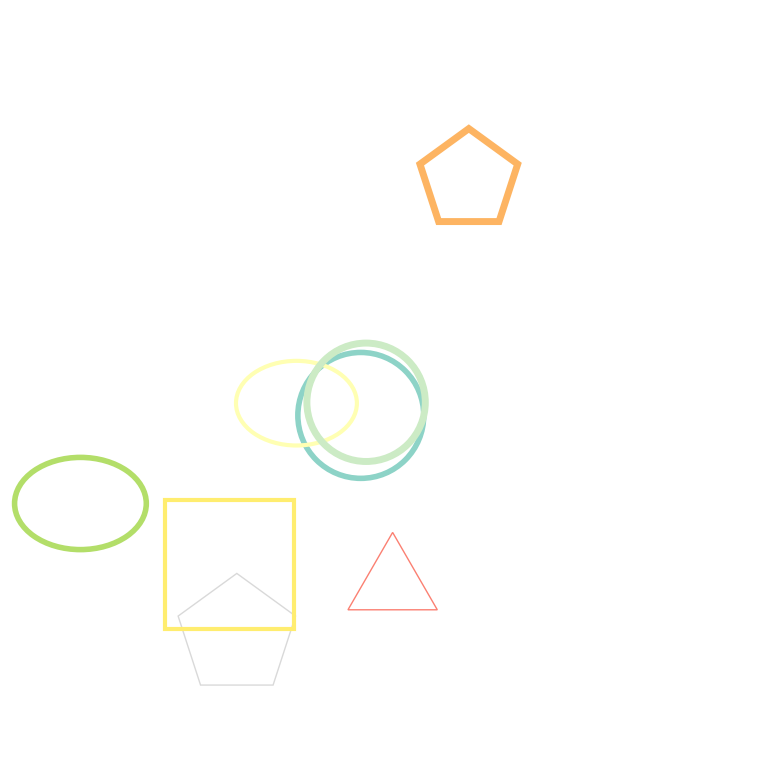[{"shape": "circle", "thickness": 2, "radius": 0.41, "center": [0.469, 0.461]}, {"shape": "oval", "thickness": 1.5, "radius": 0.39, "center": [0.385, 0.476]}, {"shape": "triangle", "thickness": 0.5, "radius": 0.33, "center": [0.51, 0.242]}, {"shape": "pentagon", "thickness": 2.5, "radius": 0.33, "center": [0.609, 0.766]}, {"shape": "oval", "thickness": 2, "radius": 0.43, "center": [0.104, 0.346]}, {"shape": "pentagon", "thickness": 0.5, "radius": 0.4, "center": [0.308, 0.175]}, {"shape": "circle", "thickness": 2.5, "radius": 0.38, "center": [0.475, 0.478]}, {"shape": "square", "thickness": 1.5, "radius": 0.42, "center": [0.298, 0.266]}]